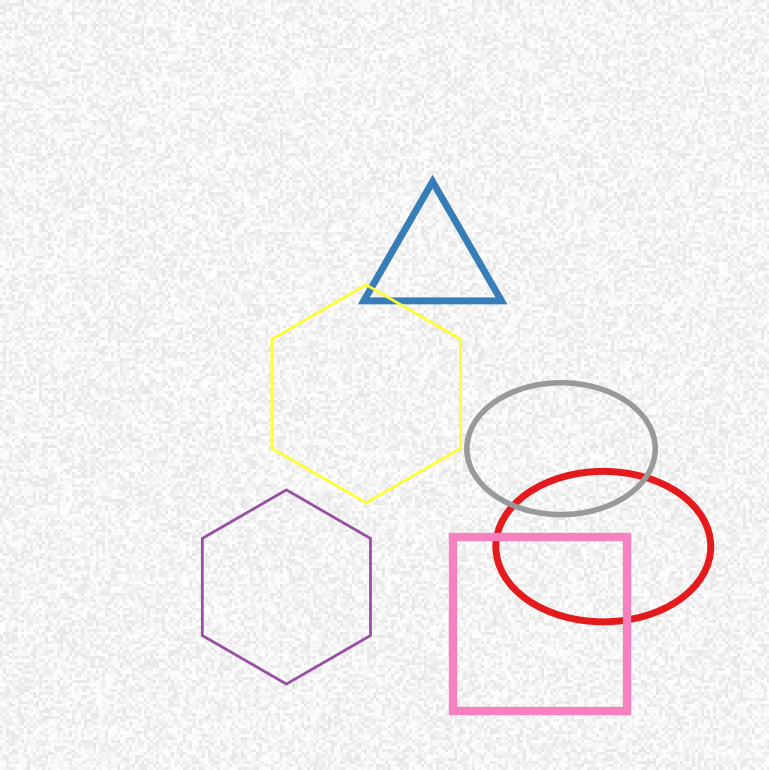[{"shape": "oval", "thickness": 2.5, "radius": 0.7, "center": [0.784, 0.29]}, {"shape": "triangle", "thickness": 2.5, "radius": 0.52, "center": [0.562, 0.661]}, {"shape": "hexagon", "thickness": 1, "radius": 0.63, "center": [0.372, 0.238]}, {"shape": "hexagon", "thickness": 1, "radius": 0.71, "center": [0.476, 0.489]}, {"shape": "square", "thickness": 3, "radius": 0.57, "center": [0.701, 0.19]}, {"shape": "oval", "thickness": 2, "radius": 0.61, "center": [0.729, 0.417]}]